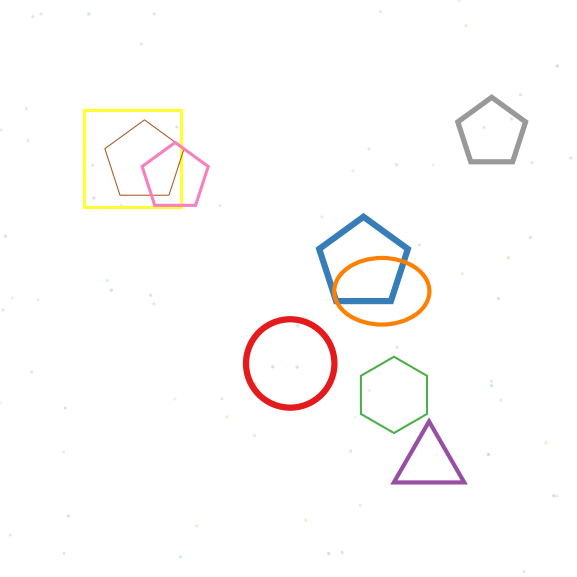[{"shape": "circle", "thickness": 3, "radius": 0.38, "center": [0.503, 0.37]}, {"shape": "pentagon", "thickness": 3, "radius": 0.4, "center": [0.629, 0.543]}, {"shape": "hexagon", "thickness": 1, "radius": 0.33, "center": [0.682, 0.315]}, {"shape": "triangle", "thickness": 2, "radius": 0.35, "center": [0.743, 0.199]}, {"shape": "oval", "thickness": 2, "radius": 0.41, "center": [0.661, 0.495]}, {"shape": "square", "thickness": 1.5, "radius": 0.42, "center": [0.23, 0.725]}, {"shape": "pentagon", "thickness": 0.5, "radius": 0.36, "center": [0.25, 0.719]}, {"shape": "pentagon", "thickness": 1.5, "radius": 0.3, "center": [0.303, 0.692]}, {"shape": "pentagon", "thickness": 2.5, "radius": 0.31, "center": [0.851, 0.769]}]